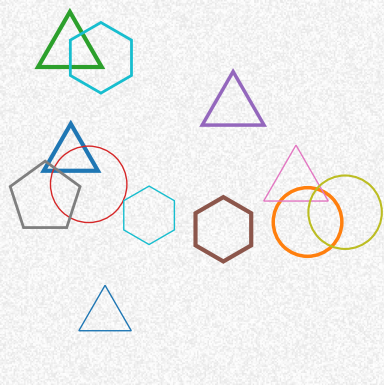[{"shape": "triangle", "thickness": 1, "radius": 0.39, "center": [0.273, 0.18]}, {"shape": "triangle", "thickness": 3, "radius": 0.41, "center": [0.184, 0.597]}, {"shape": "circle", "thickness": 2.5, "radius": 0.45, "center": [0.799, 0.423]}, {"shape": "triangle", "thickness": 3, "radius": 0.48, "center": [0.181, 0.874]}, {"shape": "circle", "thickness": 1, "radius": 0.5, "center": [0.23, 0.521]}, {"shape": "triangle", "thickness": 2.5, "radius": 0.46, "center": [0.605, 0.721]}, {"shape": "hexagon", "thickness": 3, "radius": 0.42, "center": [0.58, 0.404]}, {"shape": "triangle", "thickness": 1, "radius": 0.48, "center": [0.769, 0.526]}, {"shape": "pentagon", "thickness": 2, "radius": 0.48, "center": [0.117, 0.486]}, {"shape": "circle", "thickness": 1.5, "radius": 0.48, "center": [0.896, 0.449]}, {"shape": "hexagon", "thickness": 1, "radius": 0.38, "center": [0.387, 0.441]}, {"shape": "hexagon", "thickness": 2, "radius": 0.46, "center": [0.262, 0.85]}]